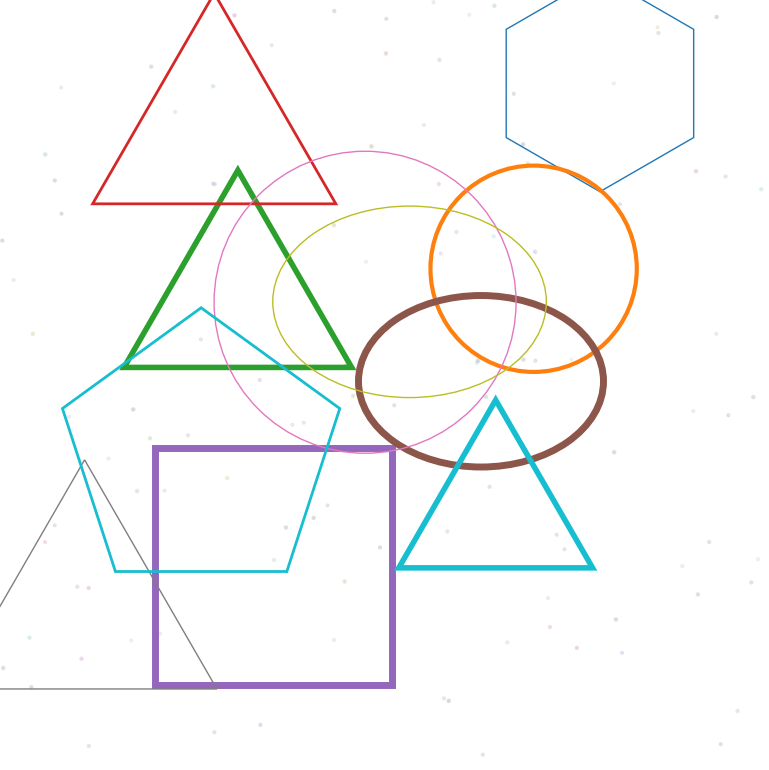[{"shape": "hexagon", "thickness": 0.5, "radius": 0.7, "center": [0.779, 0.892]}, {"shape": "circle", "thickness": 1.5, "radius": 0.67, "center": [0.693, 0.651]}, {"shape": "triangle", "thickness": 2, "radius": 0.85, "center": [0.309, 0.608]}, {"shape": "triangle", "thickness": 1, "radius": 0.91, "center": [0.278, 0.826]}, {"shape": "square", "thickness": 2.5, "radius": 0.77, "center": [0.355, 0.264]}, {"shape": "oval", "thickness": 2.5, "radius": 0.8, "center": [0.625, 0.505]}, {"shape": "circle", "thickness": 0.5, "radius": 0.98, "center": [0.474, 0.607]}, {"shape": "triangle", "thickness": 0.5, "radius": 0.99, "center": [0.11, 0.204]}, {"shape": "oval", "thickness": 0.5, "radius": 0.89, "center": [0.532, 0.608]}, {"shape": "triangle", "thickness": 2, "radius": 0.73, "center": [0.644, 0.335]}, {"shape": "pentagon", "thickness": 1, "radius": 0.95, "center": [0.261, 0.411]}]